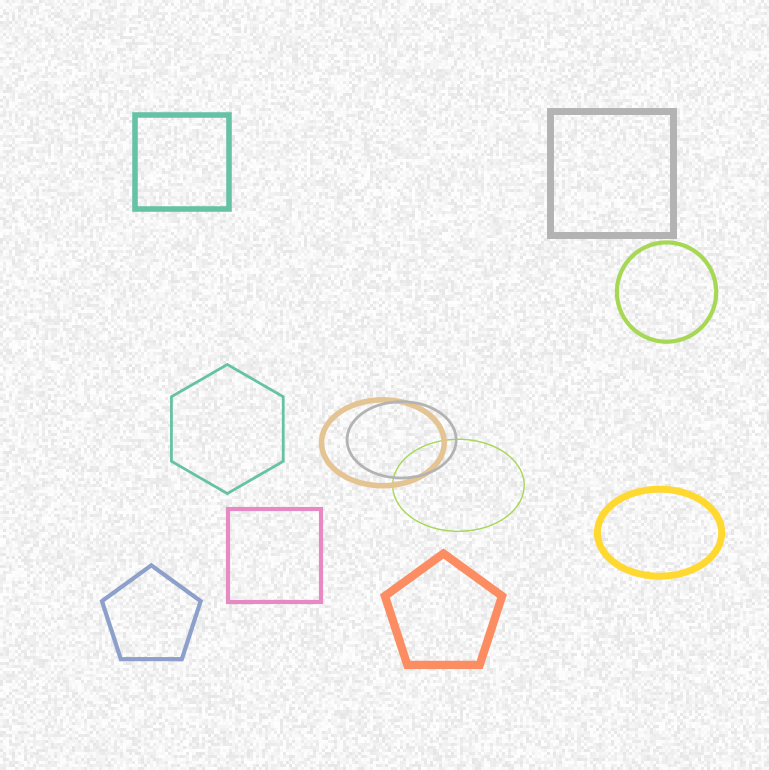[{"shape": "hexagon", "thickness": 1, "radius": 0.42, "center": [0.295, 0.443]}, {"shape": "square", "thickness": 2, "radius": 0.3, "center": [0.236, 0.789]}, {"shape": "pentagon", "thickness": 3, "radius": 0.4, "center": [0.576, 0.201]}, {"shape": "pentagon", "thickness": 1.5, "radius": 0.34, "center": [0.197, 0.198]}, {"shape": "square", "thickness": 1.5, "radius": 0.3, "center": [0.356, 0.278]}, {"shape": "circle", "thickness": 1.5, "radius": 0.32, "center": [0.866, 0.621]}, {"shape": "oval", "thickness": 0.5, "radius": 0.43, "center": [0.595, 0.37]}, {"shape": "oval", "thickness": 2.5, "radius": 0.4, "center": [0.857, 0.308]}, {"shape": "oval", "thickness": 2, "radius": 0.4, "center": [0.497, 0.425]}, {"shape": "square", "thickness": 2.5, "radius": 0.4, "center": [0.794, 0.776]}, {"shape": "oval", "thickness": 1, "radius": 0.35, "center": [0.522, 0.429]}]